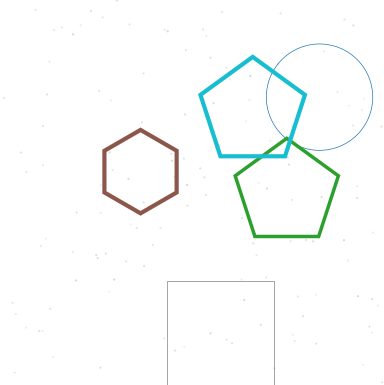[{"shape": "circle", "thickness": 0.5, "radius": 0.69, "center": [0.83, 0.748]}, {"shape": "pentagon", "thickness": 2.5, "radius": 0.7, "center": [0.745, 0.5]}, {"shape": "hexagon", "thickness": 3, "radius": 0.54, "center": [0.365, 0.554]}, {"shape": "square", "thickness": 0.5, "radius": 0.7, "center": [0.572, 0.13]}, {"shape": "pentagon", "thickness": 3, "radius": 0.71, "center": [0.656, 0.71]}]